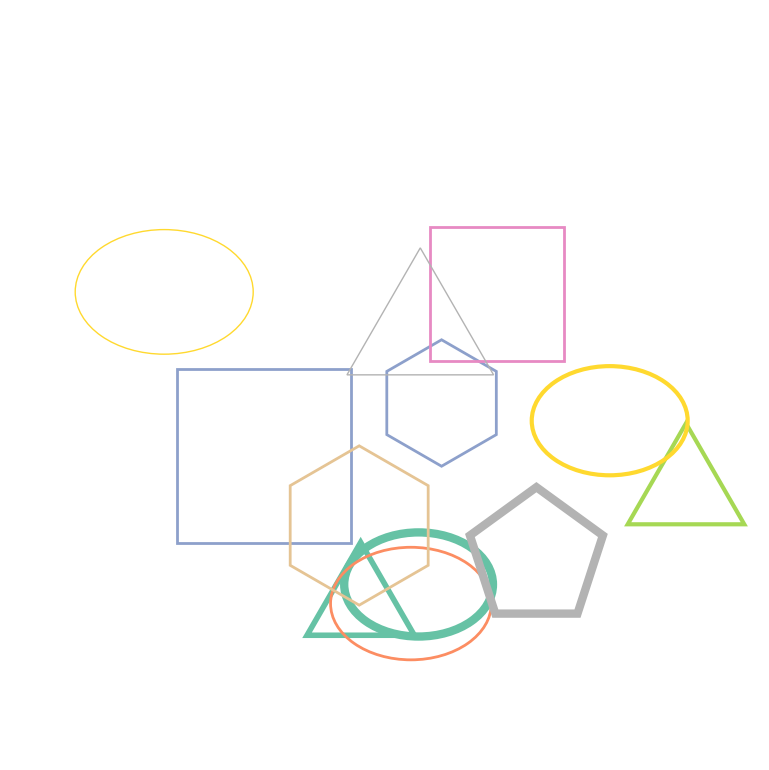[{"shape": "triangle", "thickness": 2, "radius": 0.4, "center": [0.468, 0.215]}, {"shape": "oval", "thickness": 3, "radius": 0.48, "center": [0.544, 0.241]}, {"shape": "oval", "thickness": 1, "radius": 0.52, "center": [0.534, 0.216]}, {"shape": "hexagon", "thickness": 1, "radius": 0.41, "center": [0.573, 0.477]}, {"shape": "square", "thickness": 1, "radius": 0.56, "center": [0.343, 0.408]}, {"shape": "square", "thickness": 1, "radius": 0.44, "center": [0.645, 0.618]}, {"shape": "triangle", "thickness": 1.5, "radius": 0.44, "center": [0.891, 0.363]}, {"shape": "oval", "thickness": 0.5, "radius": 0.58, "center": [0.213, 0.621]}, {"shape": "oval", "thickness": 1.5, "radius": 0.51, "center": [0.792, 0.454]}, {"shape": "hexagon", "thickness": 1, "radius": 0.52, "center": [0.466, 0.318]}, {"shape": "triangle", "thickness": 0.5, "radius": 0.55, "center": [0.546, 0.568]}, {"shape": "pentagon", "thickness": 3, "radius": 0.45, "center": [0.697, 0.277]}]